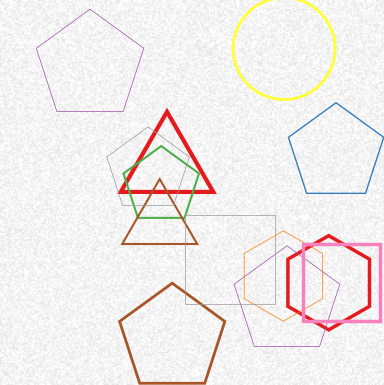[{"shape": "triangle", "thickness": 3, "radius": 0.69, "center": [0.434, 0.571]}, {"shape": "hexagon", "thickness": 2.5, "radius": 0.61, "center": [0.854, 0.266]}, {"shape": "pentagon", "thickness": 1, "radius": 0.65, "center": [0.873, 0.603]}, {"shape": "pentagon", "thickness": 1.5, "radius": 0.52, "center": [0.419, 0.517]}, {"shape": "pentagon", "thickness": 0.5, "radius": 0.73, "center": [0.234, 0.829]}, {"shape": "pentagon", "thickness": 0.5, "radius": 0.72, "center": [0.745, 0.217]}, {"shape": "hexagon", "thickness": 0.5, "radius": 0.59, "center": [0.736, 0.283]}, {"shape": "circle", "thickness": 2, "radius": 0.66, "center": [0.738, 0.874]}, {"shape": "pentagon", "thickness": 2, "radius": 0.72, "center": [0.447, 0.121]}, {"shape": "triangle", "thickness": 1.5, "radius": 0.56, "center": [0.415, 0.422]}, {"shape": "square", "thickness": 2.5, "radius": 0.5, "center": [0.887, 0.267]}, {"shape": "square", "thickness": 0.5, "radius": 0.58, "center": [0.598, 0.325]}, {"shape": "pentagon", "thickness": 0.5, "radius": 0.56, "center": [0.385, 0.558]}]